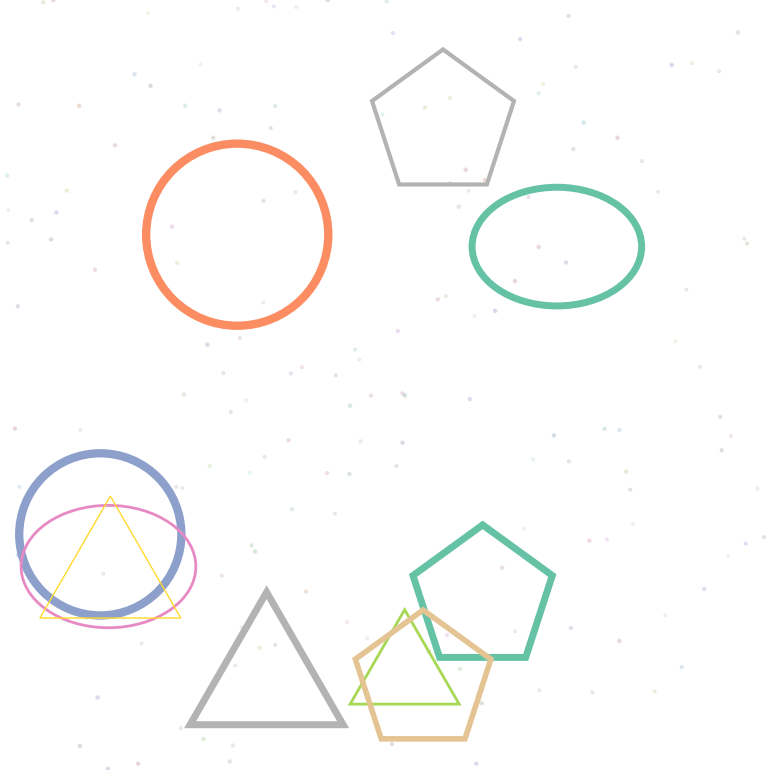[{"shape": "pentagon", "thickness": 2.5, "radius": 0.48, "center": [0.627, 0.223]}, {"shape": "oval", "thickness": 2.5, "radius": 0.55, "center": [0.723, 0.68]}, {"shape": "circle", "thickness": 3, "radius": 0.59, "center": [0.308, 0.695]}, {"shape": "circle", "thickness": 3, "radius": 0.53, "center": [0.13, 0.306]}, {"shape": "oval", "thickness": 1, "radius": 0.57, "center": [0.141, 0.264]}, {"shape": "triangle", "thickness": 1, "radius": 0.41, "center": [0.526, 0.126]}, {"shape": "triangle", "thickness": 0.5, "radius": 0.53, "center": [0.143, 0.25]}, {"shape": "pentagon", "thickness": 2, "radius": 0.46, "center": [0.549, 0.115]}, {"shape": "triangle", "thickness": 2.5, "radius": 0.57, "center": [0.346, 0.116]}, {"shape": "pentagon", "thickness": 1.5, "radius": 0.48, "center": [0.575, 0.839]}]